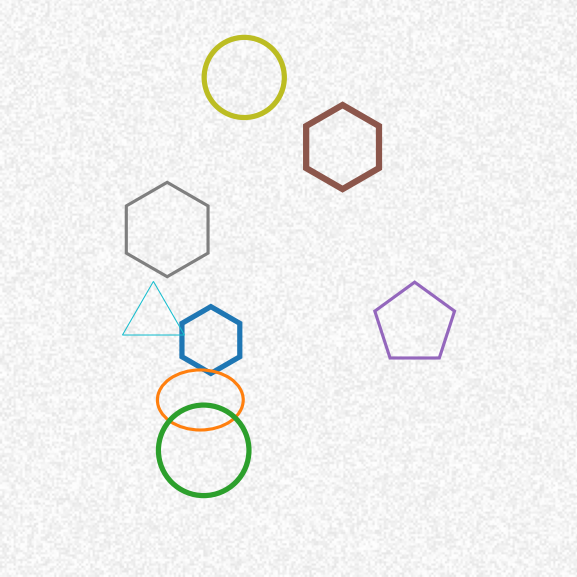[{"shape": "hexagon", "thickness": 2.5, "radius": 0.29, "center": [0.365, 0.41]}, {"shape": "oval", "thickness": 1.5, "radius": 0.37, "center": [0.347, 0.307]}, {"shape": "circle", "thickness": 2.5, "radius": 0.39, "center": [0.353, 0.219]}, {"shape": "pentagon", "thickness": 1.5, "radius": 0.36, "center": [0.718, 0.438]}, {"shape": "hexagon", "thickness": 3, "radius": 0.36, "center": [0.593, 0.744]}, {"shape": "hexagon", "thickness": 1.5, "radius": 0.41, "center": [0.289, 0.602]}, {"shape": "circle", "thickness": 2.5, "radius": 0.35, "center": [0.423, 0.865]}, {"shape": "triangle", "thickness": 0.5, "radius": 0.31, "center": [0.266, 0.45]}]